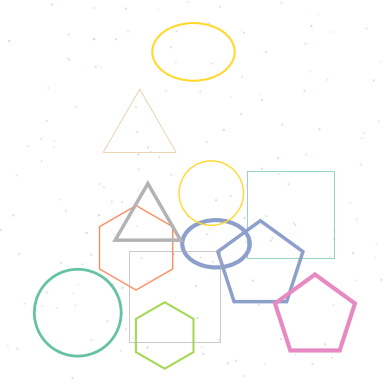[{"shape": "circle", "thickness": 2, "radius": 0.56, "center": [0.202, 0.188]}, {"shape": "square", "thickness": 0.5, "radius": 0.57, "center": [0.755, 0.443]}, {"shape": "hexagon", "thickness": 1, "radius": 0.55, "center": [0.353, 0.356]}, {"shape": "pentagon", "thickness": 2.5, "radius": 0.58, "center": [0.676, 0.31]}, {"shape": "oval", "thickness": 3, "radius": 0.44, "center": [0.561, 0.367]}, {"shape": "pentagon", "thickness": 3, "radius": 0.55, "center": [0.818, 0.178]}, {"shape": "hexagon", "thickness": 1.5, "radius": 0.43, "center": [0.428, 0.129]}, {"shape": "circle", "thickness": 1, "radius": 0.42, "center": [0.549, 0.498]}, {"shape": "oval", "thickness": 1.5, "radius": 0.54, "center": [0.503, 0.865]}, {"shape": "triangle", "thickness": 0.5, "radius": 0.55, "center": [0.363, 0.659]}, {"shape": "square", "thickness": 0.5, "radius": 0.59, "center": [0.453, 0.231]}, {"shape": "triangle", "thickness": 2.5, "radius": 0.49, "center": [0.384, 0.425]}]